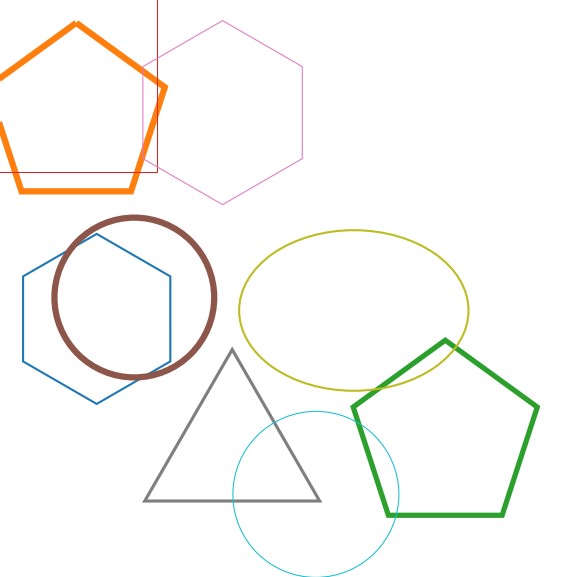[{"shape": "hexagon", "thickness": 1, "radius": 0.74, "center": [0.167, 0.447]}, {"shape": "pentagon", "thickness": 3, "radius": 0.81, "center": [0.132, 0.798]}, {"shape": "pentagon", "thickness": 2.5, "radius": 0.84, "center": [0.771, 0.242]}, {"shape": "square", "thickness": 0.5, "radius": 0.83, "center": [0.106, 0.867]}, {"shape": "circle", "thickness": 3, "radius": 0.69, "center": [0.233, 0.484]}, {"shape": "hexagon", "thickness": 0.5, "radius": 0.8, "center": [0.385, 0.804]}, {"shape": "triangle", "thickness": 1.5, "radius": 0.87, "center": [0.402, 0.219]}, {"shape": "oval", "thickness": 1, "radius": 0.99, "center": [0.613, 0.461]}, {"shape": "circle", "thickness": 0.5, "radius": 0.72, "center": [0.547, 0.143]}]